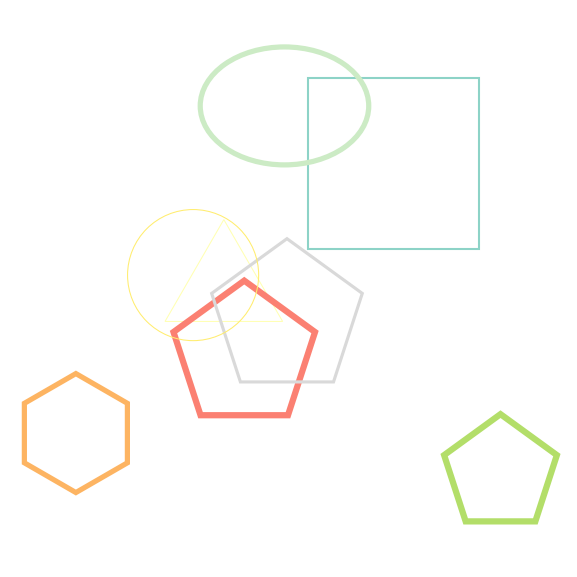[{"shape": "square", "thickness": 1, "radius": 0.74, "center": [0.682, 0.717]}, {"shape": "triangle", "thickness": 0.5, "radius": 0.59, "center": [0.388, 0.501]}, {"shape": "pentagon", "thickness": 3, "radius": 0.64, "center": [0.423, 0.384]}, {"shape": "hexagon", "thickness": 2.5, "radius": 0.52, "center": [0.131, 0.249]}, {"shape": "pentagon", "thickness": 3, "radius": 0.51, "center": [0.867, 0.179]}, {"shape": "pentagon", "thickness": 1.5, "radius": 0.69, "center": [0.497, 0.449]}, {"shape": "oval", "thickness": 2.5, "radius": 0.73, "center": [0.493, 0.816]}, {"shape": "circle", "thickness": 0.5, "radius": 0.57, "center": [0.334, 0.523]}]